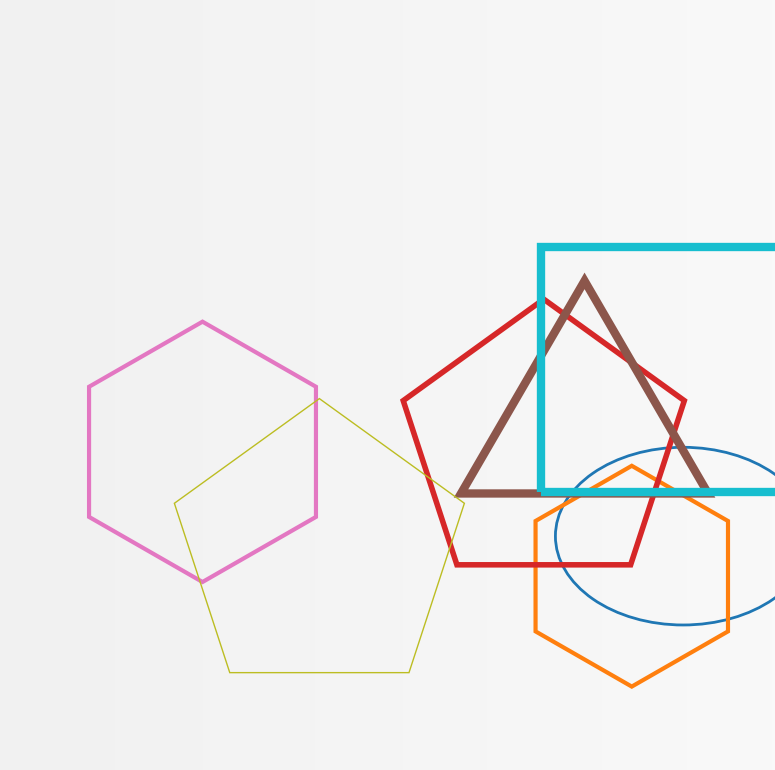[{"shape": "oval", "thickness": 1, "radius": 0.82, "center": [0.881, 0.304]}, {"shape": "hexagon", "thickness": 1.5, "radius": 0.72, "center": [0.815, 0.252]}, {"shape": "pentagon", "thickness": 2, "radius": 0.95, "center": [0.702, 0.421]}, {"shape": "triangle", "thickness": 3, "radius": 0.92, "center": [0.754, 0.451]}, {"shape": "hexagon", "thickness": 1.5, "radius": 0.85, "center": [0.261, 0.413]}, {"shape": "pentagon", "thickness": 0.5, "radius": 0.98, "center": [0.412, 0.286]}, {"shape": "square", "thickness": 3, "radius": 0.8, "center": [0.857, 0.52]}]